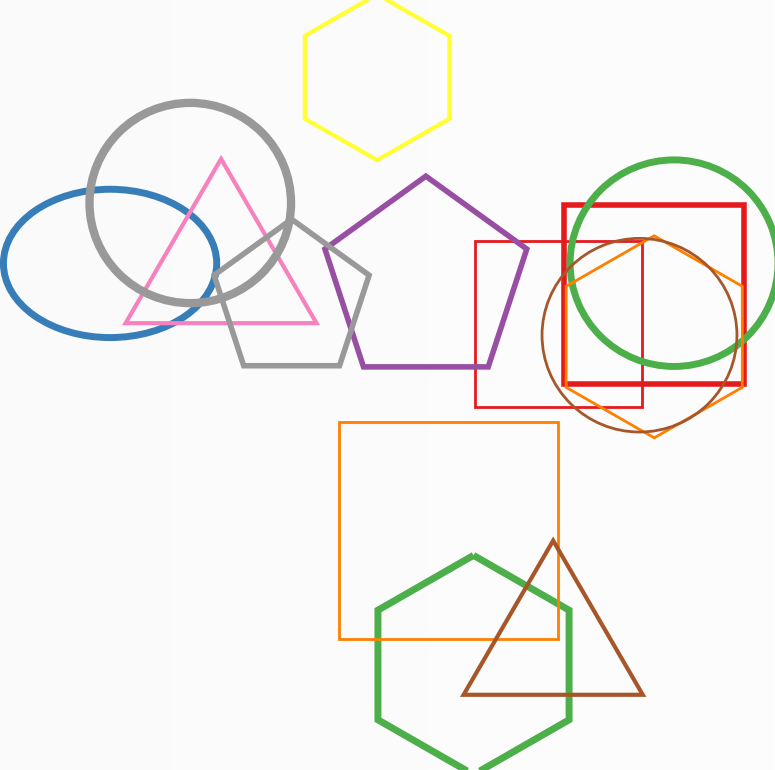[{"shape": "square", "thickness": 1, "radius": 0.54, "center": [0.72, 0.579]}, {"shape": "square", "thickness": 2, "radius": 0.58, "center": [0.844, 0.617]}, {"shape": "oval", "thickness": 2.5, "radius": 0.69, "center": [0.142, 0.658]}, {"shape": "circle", "thickness": 2.5, "radius": 0.67, "center": [0.87, 0.658]}, {"shape": "hexagon", "thickness": 2.5, "radius": 0.71, "center": [0.611, 0.136]}, {"shape": "pentagon", "thickness": 2, "radius": 0.68, "center": [0.549, 0.634]}, {"shape": "square", "thickness": 1, "radius": 0.71, "center": [0.579, 0.311]}, {"shape": "hexagon", "thickness": 1, "radius": 0.66, "center": [0.844, 0.563]}, {"shape": "hexagon", "thickness": 1.5, "radius": 0.54, "center": [0.487, 0.9]}, {"shape": "circle", "thickness": 1, "radius": 0.63, "center": [0.825, 0.565]}, {"shape": "triangle", "thickness": 1.5, "radius": 0.67, "center": [0.714, 0.164]}, {"shape": "triangle", "thickness": 1.5, "radius": 0.71, "center": [0.285, 0.651]}, {"shape": "pentagon", "thickness": 2, "radius": 0.53, "center": [0.376, 0.61]}, {"shape": "circle", "thickness": 3, "radius": 0.65, "center": [0.246, 0.736]}]